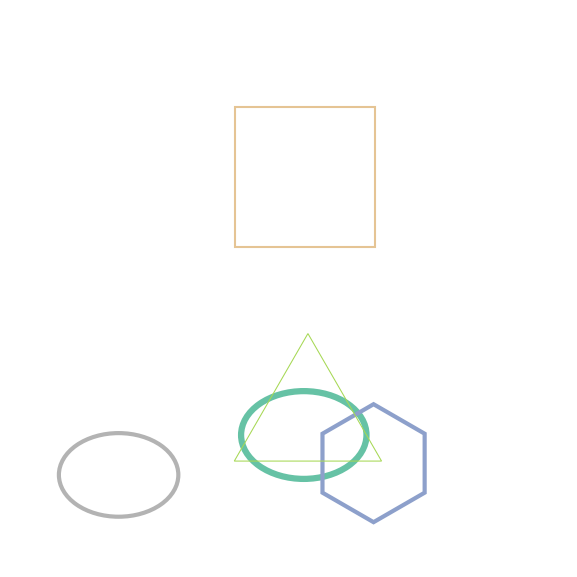[{"shape": "oval", "thickness": 3, "radius": 0.54, "center": [0.526, 0.246]}, {"shape": "hexagon", "thickness": 2, "radius": 0.51, "center": [0.647, 0.197]}, {"shape": "triangle", "thickness": 0.5, "radius": 0.74, "center": [0.533, 0.274]}, {"shape": "square", "thickness": 1, "radius": 0.61, "center": [0.528, 0.692]}, {"shape": "oval", "thickness": 2, "radius": 0.52, "center": [0.205, 0.177]}]